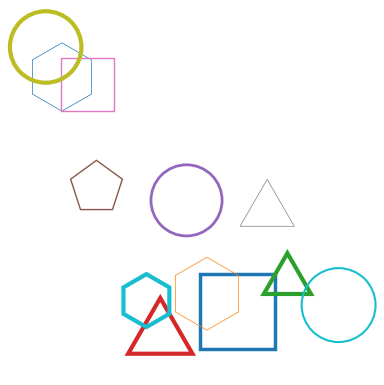[{"shape": "square", "thickness": 2.5, "radius": 0.49, "center": [0.617, 0.19]}, {"shape": "hexagon", "thickness": 0.5, "radius": 0.44, "center": [0.161, 0.8]}, {"shape": "hexagon", "thickness": 0.5, "radius": 0.47, "center": [0.537, 0.237]}, {"shape": "triangle", "thickness": 3, "radius": 0.35, "center": [0.746, 0.272]}, {"shape": "triangle", "thickness": 3, "radius": 0.48, "center": [0.416, 0.129]}, {"shape": "circle", "thickness": 2, "radius": 0.46, "center": [0.484, 0.48]}, {"shape": "pentagon", "thickness": 1, "radius": 0.35, "center": [0.251, 0.513]}, {"shape": "square", "thickness": 1, "radius": 0.34, "center": [0.227, 0.781]}, {"shape": "triangle", "thickness": 0.5, "radius": 0.41, "center": [0.694, 0.453]}, {"shape": "circle", "thickness": 3, "radius": 0.46, "center": [0.119, 0.878]}, {"shape": "circle", "thickness": 1.5, "radius": 0.48, "center": [0.879, 0.208]}, {"shape": "hexagon", "thickness": 3, "radius": 0.34, "center": [0.38, 0.219]}]